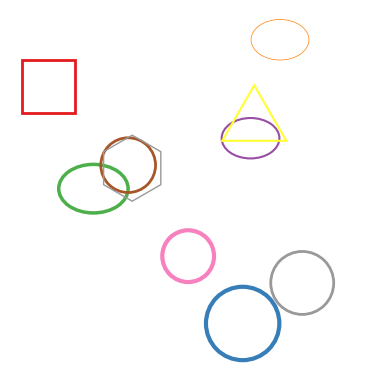[{"shape": "square", "thickness": 2, "radius": 0.35, "center": [0.126, 0.775]}, {"shape": "circle", "thickness": 3, "radius": 0.48, "center": [0.63, 0.16]}, {"shape": "oval", "thickness": 2.5, "radius": 0.45, "center": [0.243, 0.51]}, {"shape": "oval", "thickness": 1.5, "radius": 0.37, "center": [0.651, 0.641]}, {"shape": "oval", "thickness": 0.5, "radius": 0.38, "center": [0.727, 0.897]}, {"shape": "triangle", "thickness": 1.5, "radius": 0.48, "center": [0.66, 0.682]}, {"shape": "circle", "thickness": 2, "radius": 0.36, "center": [0.333, 0.571]}, {"shape": "circle", "thickness": 3, "radius": 0.34, "center": [0.489, 0.335]}, {"shape": "hexagon", "thickness": 1, "radius": 0.43, "center": [0.343, 0.563]}, {"shape": "circle", "thickness": 2, "radius": 0.41, "center": [0.785, 0.265]}]